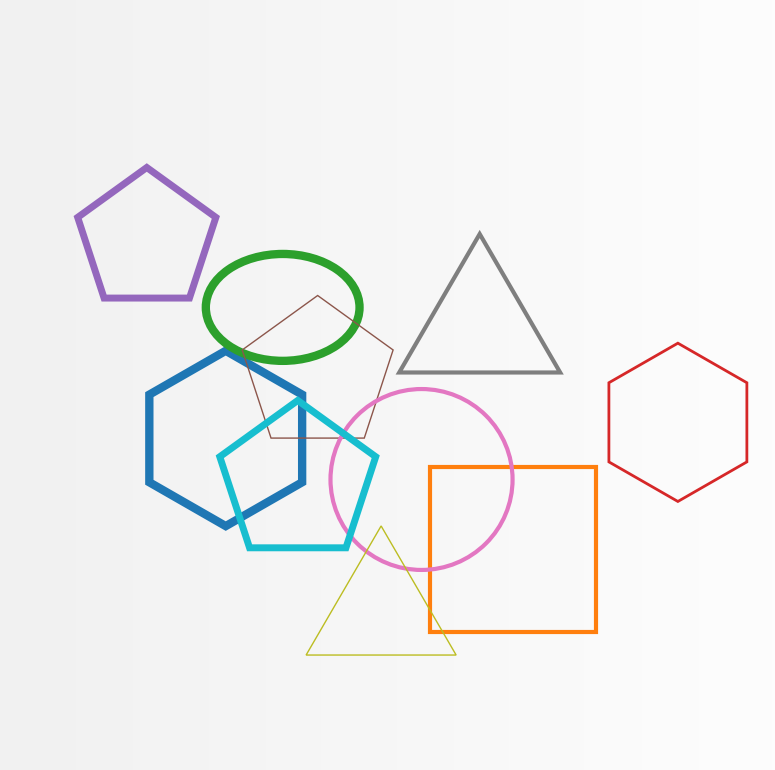[{"shape": "hexagon", "thickness": 3, "radius": 0.57, "center": [0.291, 0.431]}, {"shape": "square", "thickness": 1.5, "radius": 0.54, "center": [0.661, 0.286]}, {"shape": "oval", "thickness": 3, "radius": 0.5, "center": [0.365, 0.601]}, {"shape": "hexagon", "thickness": 1, "radius": 0.51, "center": [0.875, 0.452]}, {"shape": "pentagon", "thickness": 2.5, "radius": 0.47, "center": [0.189, 0.689]}, {"shape": "pentagon", "thickness": 0.5, "radius": 0.51, "center": [0.41, 0.514]}, {"shape": "circle", "thickness": 1.5, "radius": 0.59, "center": [0.544, 0.377]}, {"shape": "triangle", "thickness": 1.5, "radius": 0.6, "center": [0.619, 0.576]}, {"shape": "triangle", "thickness": 0.5, "radius": 0.56, "center": [0.492, 0.205]}, {"shape": "pentagon", "thickness": 2.5, "radius": 0.53, "center": [0.384, 0.374]}]